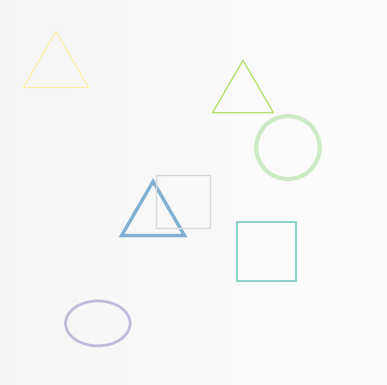[{"shape": "square", "thickness": 1.5, "radius": 0.38, "center": [0.687, 0.346]}, {"shape": "oval", "thickness": 2, "radius": 0.42, "center": [0.252, 0.16]}, {"shape": "triangle", "thickness": 2.5, "radius": 0.47, "center": [0.395, 0.435]}, {"shape": "triangle", "thickness": 1, "radius": 0.45, "center": [0.627, 0.753]}, {"shape": "square", "thickness": 1, "radius": 0.35, "center": [0.473, 0.477]}, {"shape": "circle", "thickness": 3, "radius": 0.41, "center": [0.743, 0.617]}, {"shape": "triangle", "thickness": 0.5, "radius": 0.49, "center": [0.144, 0.821]}]